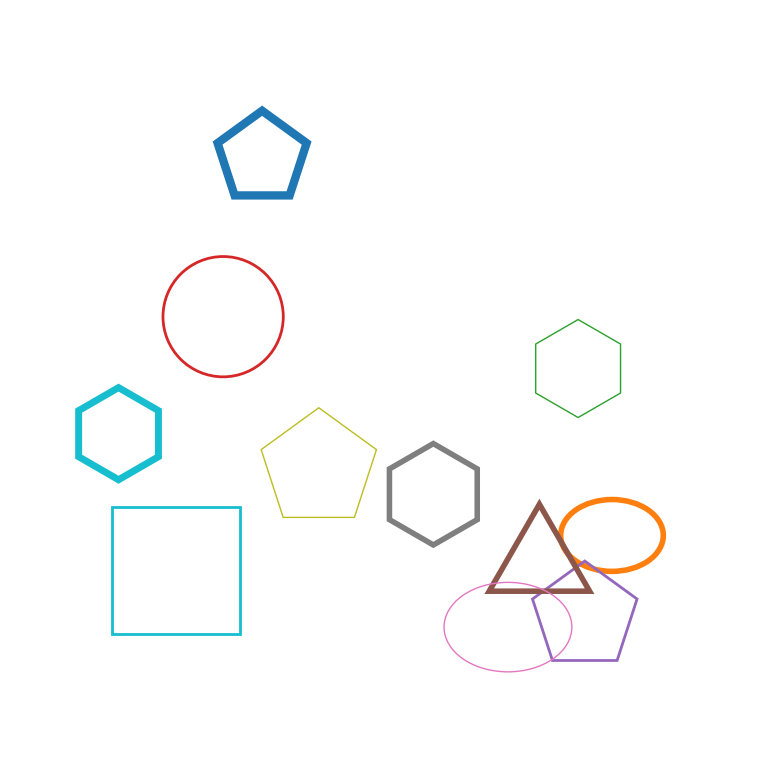[{"shape": "pentagon", "thickness": 3, "radius": 0.3, "center": [0.34, 0.795]}, {"shape": "oval", "thickness": 2, "radius": 0.33, "center": [0.795, 0.305]}, {"shape": "hexagon", "thickness": 0.5, "radius": 0.32, "center": [0.751, 0.521]}, {"shape": "circle", "thickness": 1, "radius": 0.39, "center": [0.29, 0.589]}, {"shape": "pentagon", "thickness": 1, "radius": 0.36, "center": [0.759, 0.2]}, {"shape": "triangle", "thickness": 2, "radius": 0.38, "center": [0.701, 0.27]}, {"shape": "oval", "thickness": 0.5, "radius": 0.41, "center": [0.66, 0.186]}, {"shape": "hexagon", "thickness": 2, "radius": 0.33, "center": [0.563, 0.358]}, {"shape": "pentagon", "thickness": 0.5, "radius": 0.39, "center": [0.414, 0.392]}, {"shape": "hexagon", "thickness": 2.5, "radius": 0.3, "center": [0.154, 0.437]}, {"shape": "square", "thickness": 1, "radius": 0.41, "center": [0.229, 0.259]}]